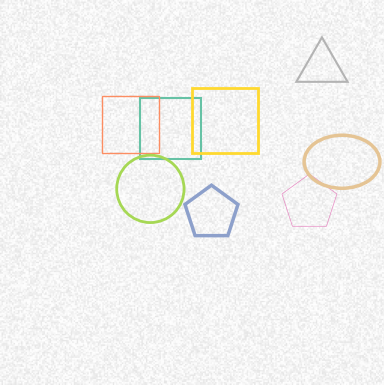[{"shape": "square", "thickness": 1.5, "radius": 0.4, "center": [0.443, 0.667]}, {"shape": "square", "thickness": 1, "radius": 0.37, "center": [0.338, 0.677]}, {"shape": "pentagon", "thickness": 2.5, "radius": 0.36, "center": [0.549, 0.447]}, {"shape": "pentagon", "thickness": 0.5, "radius": 0.38, "center": [0.804, 0.473]}, {"shape": "circle", "thickness": 2, "radius": 0.44, "center": [0.391, 0.509]}, {"shape": "square", "thickness": 2, "radius": 0.42, "center": [0.584, 0.686]}, {"shape": "oval", "thickness": 2.5, "radius": 0.49, "center": [0.888, 0.58]}, {"shape": "triangle", "thickness": 1.5, "radius": 0.38, "center": [0.836, 0.826]}]